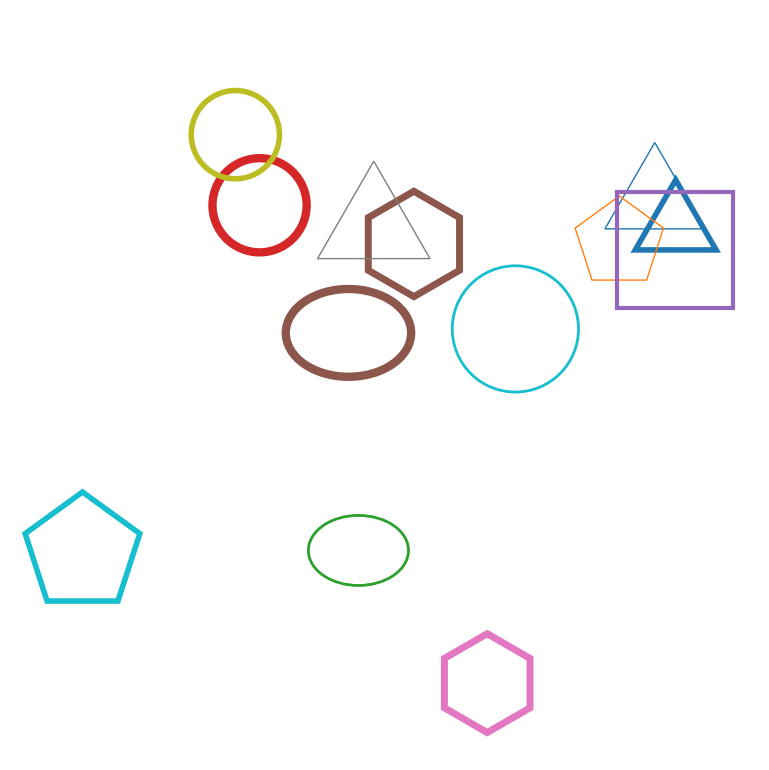[{"shape": "triangle", "thickness": 2, "radius": 0.3, "center": [0.878, 0.706]}, {"shape": "triangle", "thickness": 0.5, "radius": 0.37, "center": [0.85, 0.74]}, {"shape": "pentagon", "thickness": 0.5, "radius": 0.3, "center": [0.804, 0.685]}, {"shape": "oval", "thickness": 1, "radius": 0.33, "center": [0.465, 0.285]}, {"shape": "circle", "thickness": 3, "radius": 0.31, "center": [0.337, 0.733]}, {"shape": "square", "thickness": 1.5, "radius": 0.38, "center": [0.877, 0.675]}, {"shape": "oval", "thickness": 3, "radius": 0.41, "center": [0.453, 0.568]}, {"shape": "hexagon", "thickness": 2.5, "radius": 0.34, "center": [0.538, 0.683]}, {"shape": "hexagon", "thickness": 2.5, "radius": 0.32, "center": [0.633, 0.113]}, {"shape": "triangle", "thickness": 0.5, "radius": 0.42, "center": [0.485, 0.706]}, {"shape": "circle", "thickness": 2, "radius": 0.29, "center": [0.306, 0.825]}, {"shape": "pentagon", "thickness": 2, "radius": 0.39, "center": [0.107, 0.283]}, {"shape": "circle", "thickness": 1, "radius": 0.41, "center": [0.669, 0.573]}]